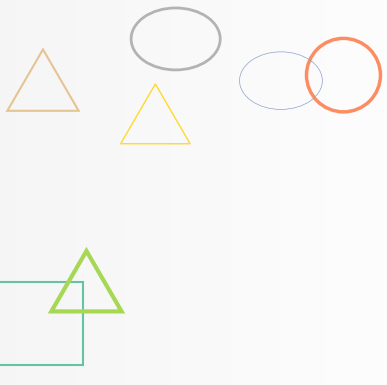[{"shape": "square", "thickness": 1.5, "radius": 0.54, "center": [0.105, 0.159]}, {"shape": "circle", "thickness": 2.5, "radius": 0.48, "center": [0.886, 0.805]}, {"shape": "oval", "thickness": 0.5, "radius": 0.53, "center": [0.725, 0.791]}, {"shape": "triangle", "thickness": 3, "radius": 0.52, "center": [0.223, 0.243]}, {"shape": "triangle", "thickness": 1, "radius": 0.52, "center": [0.401, 0.678]}, {"shape": "triangle", "thickness": 1.5, "radius": 0.53, "center": [0.111, 0.765]}, {"shape": "oval", "thickness": 2, "radius": 0.57, "center": [0.453, 0.899]}]